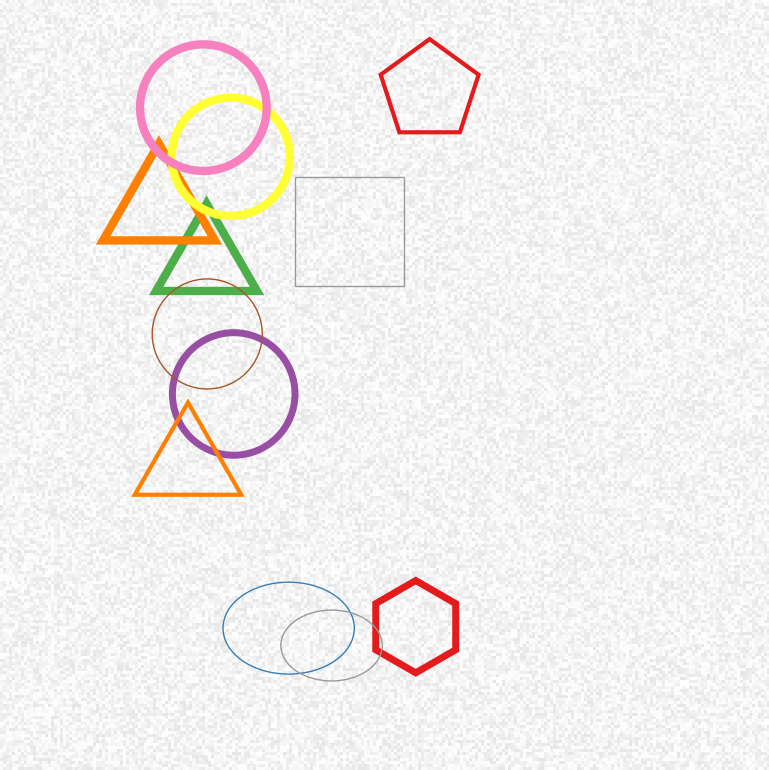[{"shape": "pentagon", "thickness": 1.5, "radius": 0.33, "center": [0.558, 0.882]}, {"shape": "hexagon", "thickness": 2.5, "radius": 0.3, "center": [0.54, 0.186]}, {"shape": "oval", "thickness": 0.5, "radius": 0.43, "center": [0.375, 0.184]}, {"shape": "triangle", "thickness": 3, "radius": 0.38, "center": [0.268, 0.66]}, {"shape": "circle", "thickness": 2.5, "radius": 0.4, "center": [0.304, 0.488]}, {"shape": "triangle", "thickness": 3, "radius": 0.42, "center": [0.206, 0.73]}, {"shape": "triangle", "thickness": 1.5, "radius": 0.4, "center": [0.244, 0.397]}, {"shape": "circle", "thickness": 3, "radius": 0.38, "center": [0.3, 0.796]}, {"shape": "circle", "thickness": 0.5, "radius": 0.36, "center": [0.269, 0.566]}, {"shape": "circle", "thickness": 3, "radius": 0.41, "center": [0.264, 0.86]}, {"shape": "square", "thickness": 0.5, "radius": 0.35, "center": [0.454, 0.7]}, {"shape": "oval", "thickness": 0.5, "radius": 0.33, "center": [0.431, 0.162]}]